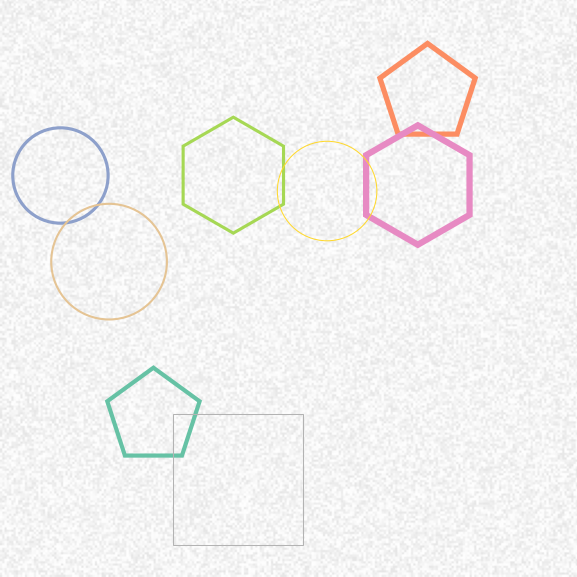[{"shape": "pentagon", "thickness": 2, "radius": 0.42, "center": [0.266, 0.278]}, {"shape": "pentagon", "thickness": 2.5, "radius": 0.43, "center": [0.74, 0.837]}, {"shape": "circle", "thickness": 1.5, "radius": 0.41, "center": [0.105, 0.695]}, {"shape": "hexagon", "thickness": 3, "radius": 0.52, "center": [0.724, 0.679]}, {"shape": "hexagon", "thickness": 1.5, "radius": 0.5, "center": [0.404, 0.696]}, {"shape": "circle", "thickness": 0.5, "radius": 0.43, "center": [0.566, 0.668]}, {"shape": "circle", "thickness": 1, "radius": 0.5, "center": [0.189, 0.546]}, {"shape": "square", "thickness": 0.5, "radius": 0.56, "center": [0.412, 0.169]}]